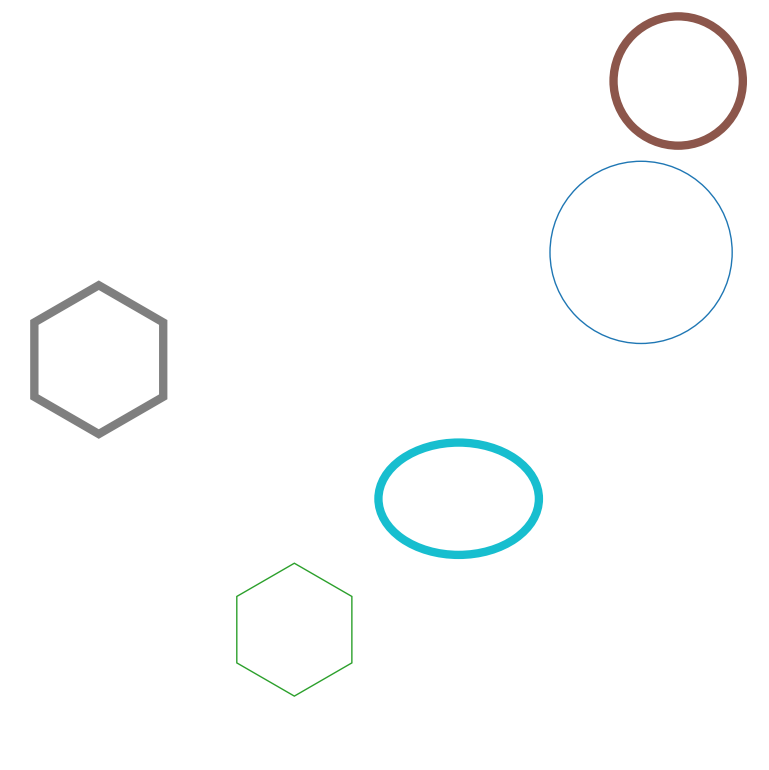[{"shape": "circle", "thickness": 0.5, "radius": 0.59, "center": [0.833, 0.672]}, {"shape": "hexagon", "thickness": 0.5, "radius": 0.43, "center": [0.382, 0.182]}, {"shape": "circle", "thickness": 3, "radius": 0.42, "center": [0.881, 0.895]}, {"shape": "hexagon", "thickness": 3, "radius": 0.48, "center": [0.128, 0.533]}, {"shape": "oval", "thickness": 3, "radius": 0.52, "center": [0.596, 0.352]}]